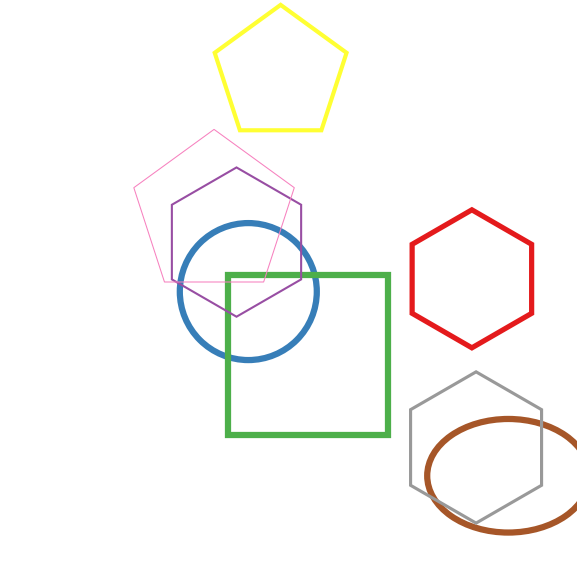[{"shape": "hexagon", "thickness": 2.5, "radius": 0.6, "center": [0.817, 0.516]}, {"shape": "circle", "thickness": 3, "radius": 0.59, "center": [0.43, 0.494]}, {"shape": "square", "thickness": 3, "radius": 0.69, "center": [0.533, 0.385]}, {"shape": "hexagon", "thickness": 1, "radius": 0.65, "center": [0.41, 0.58]}, {"shape": "pentagon", "thickness": 2, "radius": 0.6, "center": [0.486, 0.871]}, {"shape": "oval", "thickness": 3, "radius": 0.7, "center": [0.88, 0.175]}, {"shape": "pentagon", "thickness": 0.5, "radius": 0.73, "center": [0.371, 0.629]}, {"shape": "hexagon", "thickness": 1.5, "radius": 0.65, "center": [0.824, 0.224]}]